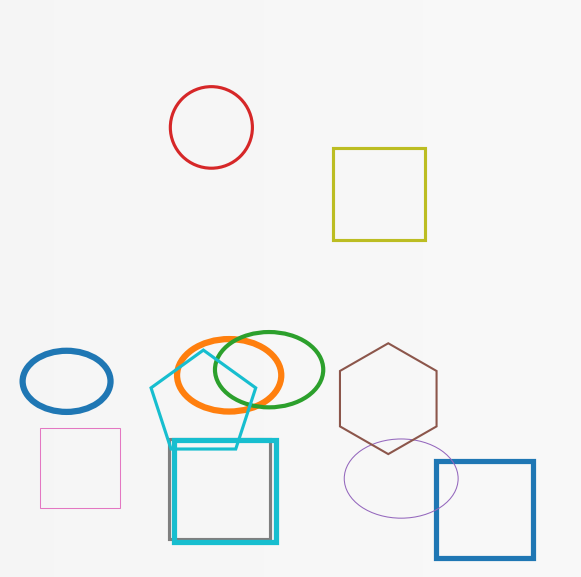[{"shape": "square", "thickness": 2.5, "radius": 0.42, "center": [0.834, 0.117]}, {"shape": "oval", "thickness": 3, "radius": 0.38, "center": [0.115, 0.339]}, {"shape": "oval", "thickness": 3, "radius": 0.45, "center": [0.394, 0.349]}, {"shape": "oval", "thickness": 2, "radius": 0.47, "center": [0.463, 0.359]}, {"shape": "circle", "thickness": 1.5, "radius": 0.35, "center": [0.364, 0.778]}, {"shape": "oval", "thickness": 0.5, "radius": 0.49, "center": [0.69, 0.17]}, {"shape": "hexagon", "thickness": 1, "radius": 0.48, "center": [0.668, 0.309]}, {"shape": "square", "thickness": 0.5, "radius": 0.34, "center": [0.138, 0.189]}, {"shape": "square", "thickness": 1.5, "radius": 0.43, "center": [0.377, 0.152]}, {"shape": "square", "thickness": 1.5, "radius": 0.4, "center": [0.652, 0.663]}, {"shape": "pentagon", "thickness": 1.5, "radius": 0.47, "center": [0.35, 0.298]}, {"shape": "square", "thickness": 2.5, "radius": 0.44, "center": [0.387, 0.149]}]